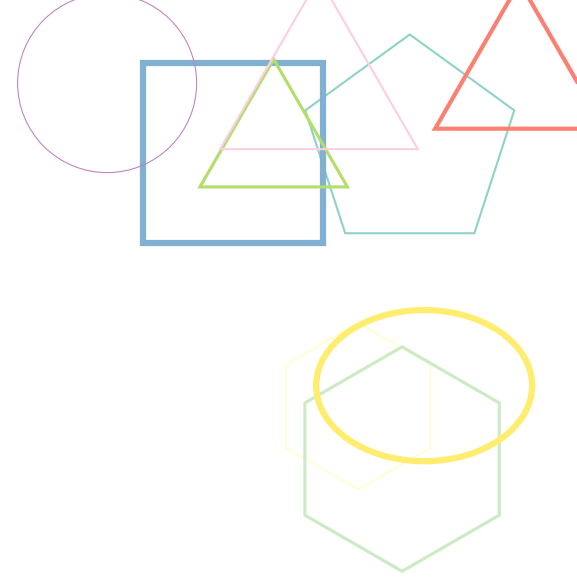[{"shape": "pentagon", "thickness": 1, "radius": 0.95, "center": [0.71, 0.749]}, {"shape": "hexagon", "thickness": 0.5, "radius": 0.72, "center": [0.62, 0.296]}, {"shape": "triangle", "thickness": 2, "radius": 0.85, "center": [0.9, 0.861]}, {"shape": "square", "thickness": 3, "radius": 0.78, "center": [0.404, 0.734]}, {"shape": "triangle", "thickness": 1.5, "radius": 0.74, "center": [0.474, 0.749]}, {"shape": "triangle", "thickness": 1, "radius": 0.99, "center": [0.552, 0.84]}, {"shape": "circle", "thickness": 0.5, "radius": 0.77, "center": [0.185, 0.855]}, {"shape": "hexagon", "thickness": 1.5, "radius": 0.97, "center": [0.696, 0.204]}, {"shape": "oval", "thickness": 3, "radius": 0.94, "center": [0.734, 0.331]}]